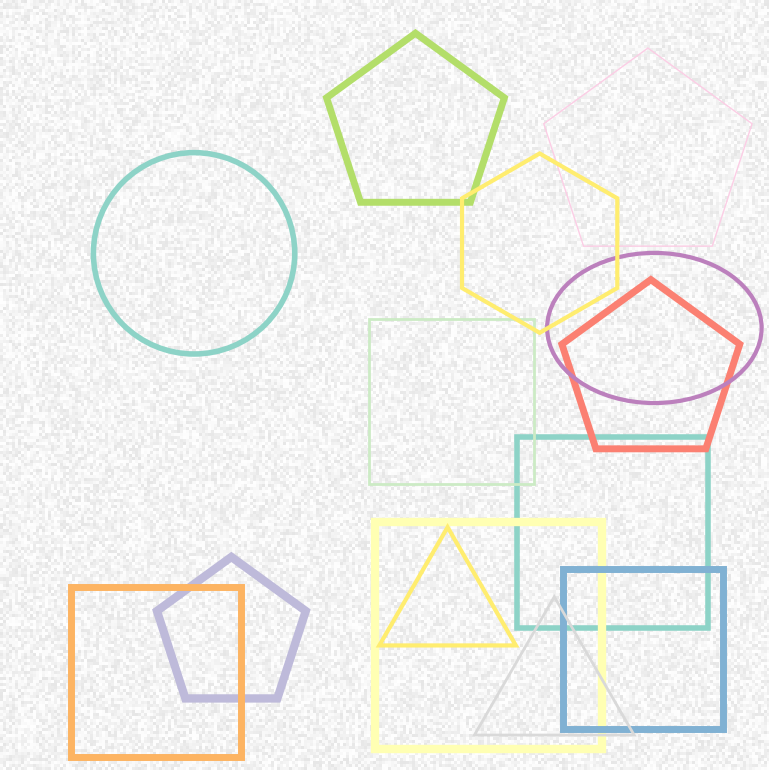[{"shape": "square", "thickness": 2, "radius": 0.62, "center": [0.796, 0.308]}, {"shape": "circle", "thickness": 2, "radius": 0.65, "center": [0.252, 0.671]}, {"shape": "square", "thickness": 3, "radius": 0.74, "center": [0.634, 0.175]}, {"shape": "pentagon", "thickness": 3, "radius": 0.51, "center": [0.3, 0.175]}, {"shape": "pentagon", "thickness": 2.5, "radius": 0.61, "center": [0.845, 0.515]}, {"shape": "square", "thickness": 2.5, "radius": 0.52, "center": [0.835, 0.157]}, {"shape": "square", "thickness": 2.5, "radius": 0.55, "center": [0.203, 0.127]}, {"shape": "pentagon", "thickness": 2.5, "radius": 0.61, "center": [0.54, 0.835]}, {"shape": "pentagon", "thickness": 0.5, "radius": 0.71, "center": [0.841, 0.795]}, {"shape": "triangle", "thickness": 1, "radius": 0.6, "center": [0.72, 0.105]}, {"shape": "oval", "thickness": 1.5, "radius": 0.7, "center": [0.85, 0.574]}, {"shape": "square", "thickness": 1, "radius": 0.54, "center": [0.587, 0.479]}, {"shape": "triangle", "thickness": 1.5, "radius": 0.51, "center": [0.581, 0.213]}, {"shape": "hexagon", "thickness": 1.5, "radius": 0.58, "center": [0.701, 0.684]}]